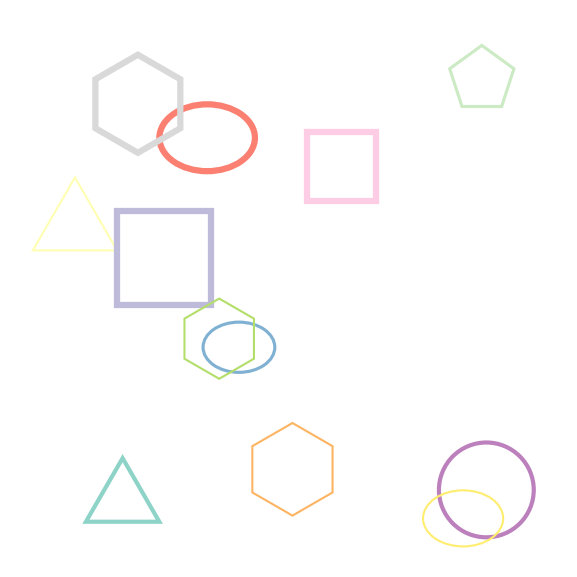[{"shape": "triangle", "thickness": 2, "radius": 0.37, "center": [0.212, 0.132]}, {"shape": "triangle", "thickness": 1, "radius": 0.42, "center": [0.13, 0.608]}, {"shape": "square", "thickness": 3, "radius": 0.41, "center": [0.284, 0.553]}, {"shape": "oval", "thickness": 3, "radius": 0.41, "center": [0.359, 0.761]}, {"shape": "oval", "thickness": 1.5, "radius": 0.31, "center": [0.414, 0.398]}, {"shape": "hexagon", "thickness": 1, "radius": 0.4, "center": [0.506, 0.186]}, {"shape": "hexagon", "thickness": 1, "radius": 0.35, "center": [0.38, 0.413]}, {"shape": "square", "thickness": 3, "radius": 0.3, "center": [0.592, 0.711]}, {"shape": "hexagon", "thickness": 3, "radius": 0.42, "center": [0.239, 0.819]}, {"shape": "circle", "thickness": 2, "radius": 0.41, "center": [0.842, 0.151]}, {"shape": "pentagon", "thickness": 1.5, "radius": 0.29, "center": [0.834, 0.862]}, {"shape": "oval", "thickness": 1, "radius": 0.35, "center": [0.802, 0.102]}]